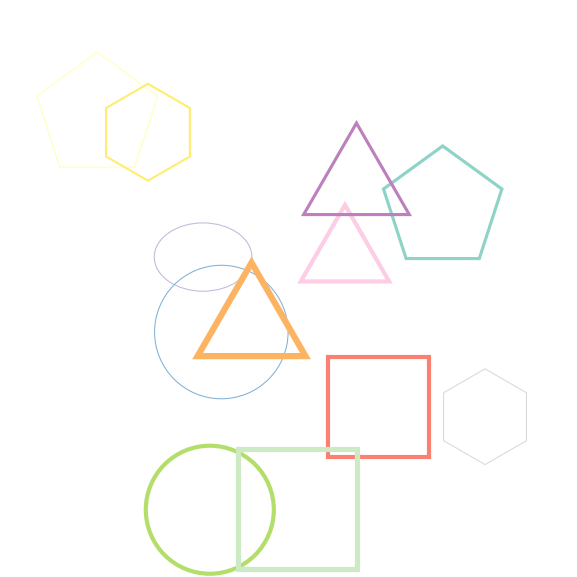[{"shape": "pentagon", "thickness": 1.5, "radius": 0.54, "center": [0.767, 0.639]}, {"shape": "pentagon", "thickness": 0.5, "radius": 0.55, "center": [0.168, 0.799]}, {"shape": "oval", "thickness": 0.5, "radius": 0.42, "center": [0.352, 0.554]}, {"shape": "square", "thickness": 2, "radius": 0.43, "center": [0.656, 0.294]}, {"shape": "circle", "thickness": 0.5, "radius": 0.58, "center": [0.383, 0.424]}, {"shape": "triangle", "thickness": 3, "radius": 0.54, "center": [0.436, 0.436]}, {"shape": "circle", "thickness": 2, "radius": 0.55, "center": [0.363, 0.116]}, {"shape": "triangle", "thickness": 2, "radius": 0.44, "center": [0.597, 0.556]}, {"shape": "hexagon", "thickness": 0.5, "radius": 0.41, "center": [0.84, 0.278]}, {"shape": "triangle", "thickness": 1.5, "radius": 0.53, "center": [0.617, 0.68]}, {"shape": "square", "thickness": 2.5, "radius": 0.52, "center": [0.515, 0.118]}, {"shape": "hexagon", "thickness": 1, "radius": 0.42, "center": [0.256, 0.77]}]